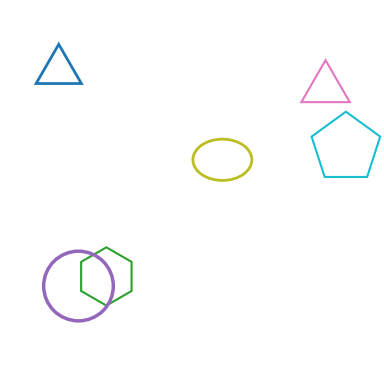[{"shape": "triangle", "thickness": 2, "radius": 0.34, "center": [0.153, 0.817]}, {"shape": "hexagon", "thickness": 1.5, "radius": 0.38, "center": [0.276, 0.282]}, {"shape": "circle", "thickness": 2.5, "radius": 0.45, "center": [0.204, 0.257]}, {"shape": "triangle", "thickness": 1.5, "radius": 0.36, "center": [0.846, 0.771]}, {"shape": "oval", "thickness": 2, "radius": 0.38, "center": [0.578, 0.585]}, {"shape": "pentagon", "thickness": 1.5, "radius": 0.47, "center": [0.898, 0.616]}]